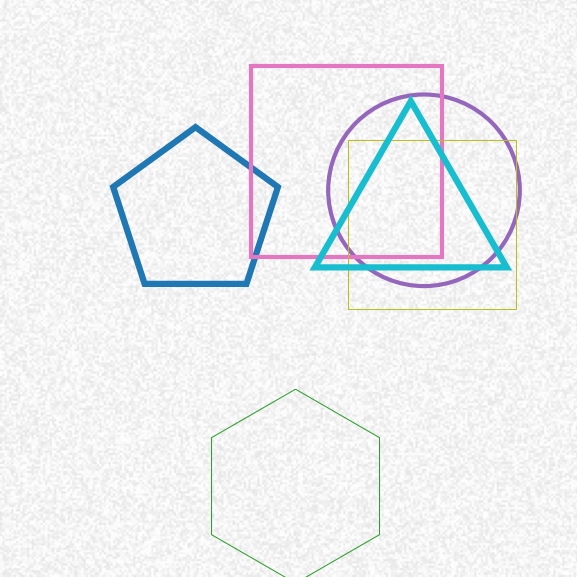[{"shape": "pentagon", "thickness": 3, "radius": 0.75, "center": [0.339, 0.629]}, {"shape": "hexagon", "thickness": 0.5, "radius": 0.84, "center": [0.512, 0.157]}, {"shape": "circle", "thickness": 2, "radius": 0.83, "center": [0.734, 0.67]}, {"shape": "square", "thickness": 2, "radius": 0.83, "center": [0.601, 0.719]}, {"shape": "square", "thickness": 0.5, "radius": 0.73, "center": [0.749, 0.611]}, {"shape": "triangle", "thickness": 3, "radius": 0.96, "center": [0.711, 0.632]}]